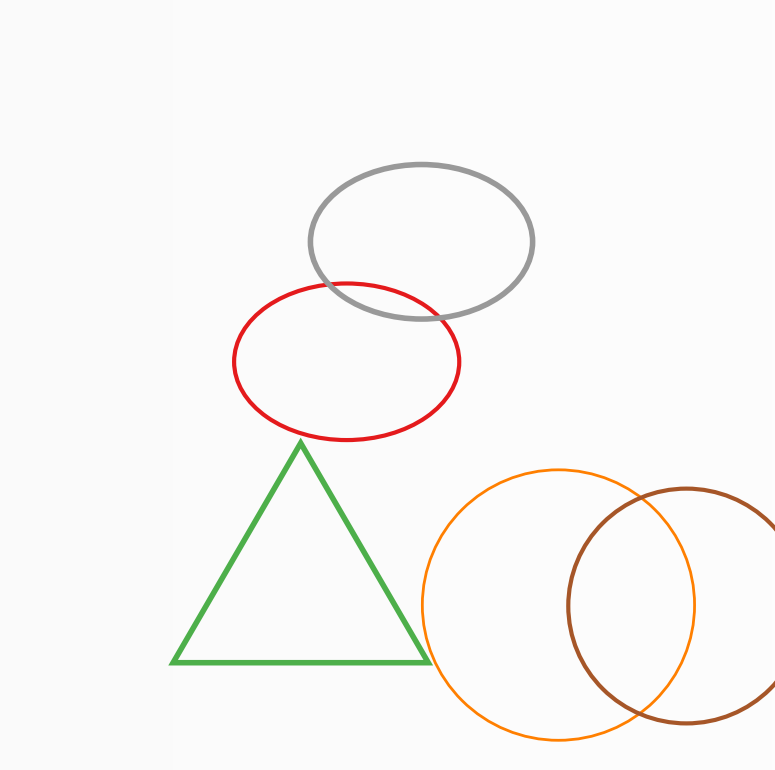[{"shape": "oval", "thickness": 1.5, "radius": 0.73, "center": [0.447, 0.53]}, {"shape": "triangle", "thickness": 2, "radius": 0.95, "center": [0.388, 0.234]}, {"shape": "circle", "thickness": 1, "radius": 0.88, "center": [0.721, 0.214]}, {"shape": "circle", "thickness": 1.5, "radius": 0.76, "center": [0.886, 0.213]}, {"shape": "oval", "thickness": 2, "radius": 0.72, "center": [0.544, 0.686]}]